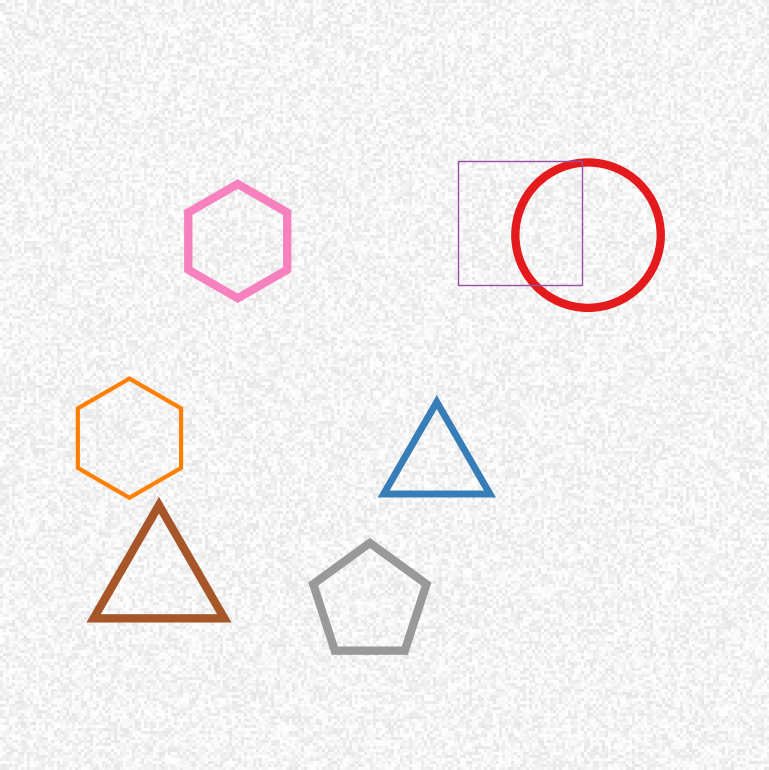[{"shape": "circle", "thickness": 3, "radius": 0.47, "center": [0.764, 0.695]}, {"shape": "triangle", "thickness": 2.5, "radius": 0.4, "center": [0.567, 0.398]}, {"shape": "square", "thickness": 0.5, "radius": 0.4, "center": [0.675, 0.711]}, {"shape": "hexagon", "thickness": 1.5, "radius": 0.39, "center": [0.168, 0.431]}, {"shape": "triangle", "thickness": 3, "radius": 0.49, "center": [0.206, 0.246]}, {"shape": "hexagon", "thickness": 3, "radius": 0.37, "center": [0.309, 0.687]}, {"shape": "pentagon", "thickness": 3, "radius": 0.39, "center": [0.48, 0.218]}]